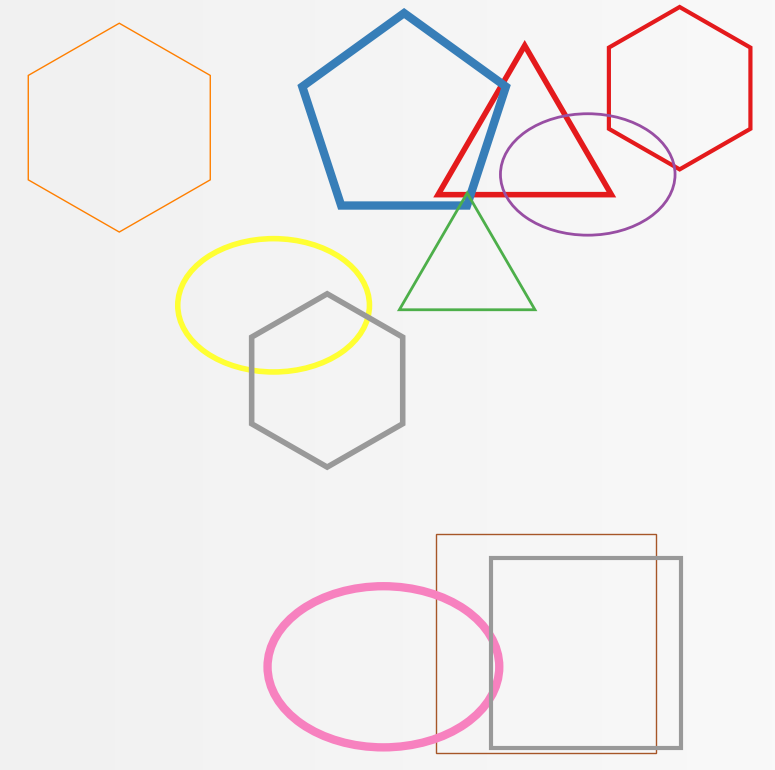[{"shape": "triangle", "thickness": 2, "radius": 0.65, "center": [0.677, 0.812]}, {"shape": "hexagon", "thickness": 1.5, "radius": 0.53, "center": [0.877, 0.885]}, {"shape": "pentagon", "thickness": 3, "radius": 0.69, "center": [0.521, 0.845]}, {"shape": "triangle", "thickness": 1, "radius": 0.51, "center": [0.603, 0.648]}, {"shape": "oval", "thickness": 1, "radius": 0.56, "center": [0.758, 0.773]}, {"shape": "hexagon", "thickness": 0.5, "radius": 0.68, "center": [0.154, 0.834]}, {"shape": "oval", "thickness": 2, "radius": 0.62, "center": [0.353, 0.603]}, {"shape": "square", "thickness": 0.5, "radius": 0.71, "center": [0.704, 0.164]}, {"shape": "oval", "thickness": 3, "radius": 0.75, "center": [0.495, 0.134]}, {"shape": "square", "thickness": 1.5, "radius": 0.61, "center": [0.756, 0.152]}, {"shape": "hexagon", "thickness": 2, "radius": 0.56, "center": [0.422, 0.506]}]